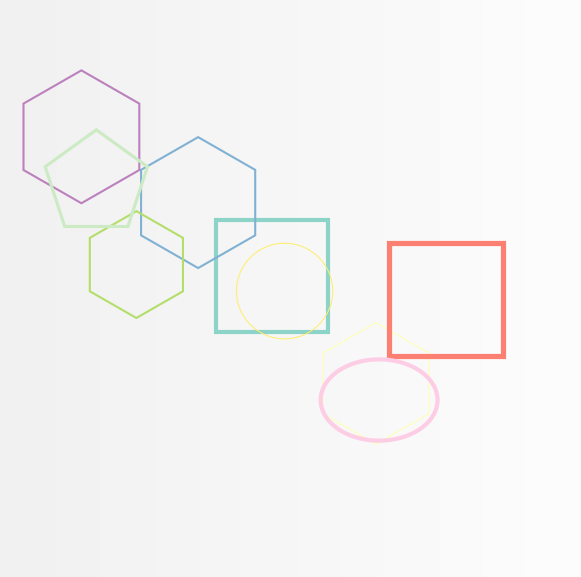[{"shape": "square", "thickness": 2, "radius": 0.48, "center": [0.468, 0.521]}, {"shape": "hexagon", "thickness": 0.5, "radius": 0.53, "center": [0.647, 0.335]}, {"shape": "square", "thickness": 2.5, "radius": 0.49, "center": [0.767, 0.48]}, {"shape": "hexagon", "thickness": 1, "radius": 0.57, "center": [0.341, 0.648]}, {"shape": "hexagon", "thickness": 1, "radius": 0.46, "center": [0.235, 0.541]}, {"shape": "oval", "thickness": 2, "radius": 0.5, "center": [0.652, 0.306]}, {"shape": "hexagon", "thickness": 1, "radius": 0.58, "center": [0.14, 0.762]}, {"shape": "pentagon", "thickness": 1.5, "radius": 0.46, "center": [0.166, 0.682]}, {"shape": "circle", "thickness": 0.5, "radius": 0.41, "center": [0.49, 0.495]}]